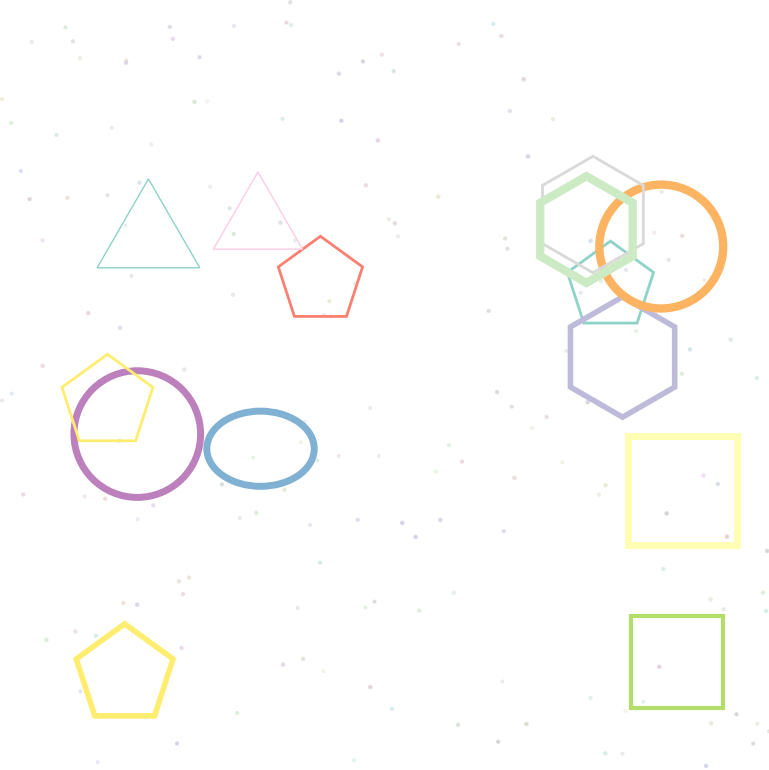[{"shape": "pentagon", "thickness": 1, "radius": 0.29, "center": [0.793, 0.628]}, {"shape": "triangle", "thickness": 0.5, "radius": 0.38, "center": [0.193, 0.691]}, {"shape": "square", "thickness": 2.5, "radius": 0.35, "center": [0.886, 0.363]}, {"shape": "hexagon", "thickness": 2, "radius": 0.39, "center": [0.809, 0.536]}, {"shape": "pentagon", "thickness": 1, "radius": 0.29, "center": [0.416, 0.636]}, {"shape": "oval", "thickness": 2.5, "radius": 0.35, "center": [0.338, 0.417]}, {"shape": "circle", "thickness": 3, "radius": 0.4, "center": [0.859, 0.68]}, {"shape": "square", "thickness": 1.5, "radius": 0.3, "center": [0.879, 0.141]}, {"shape": "triangle", "thickness": 0.5, "radius": 0.33, "center": [0.335, 0.71]}, {"shape": "hexagon", "thickness": 1, "radius": 0.38, "center": [0.77, 0.721]}, {"shape": "circle", "thickness": 2.5, "radius": 0.41, "center": [0.178, 0.436]}, {"shape": "hexagon", "thickness": 3, "radius": 0.35, "center": [0.762, 0.702]}, {"shape": "pentagon", "thickness": 1, "radius": 0.31, "center": [0.14, 0.478]}, {"shape": "pentagon", "thickness": 2, "radius": 0.33, "center": [0.162, 0.124]}]